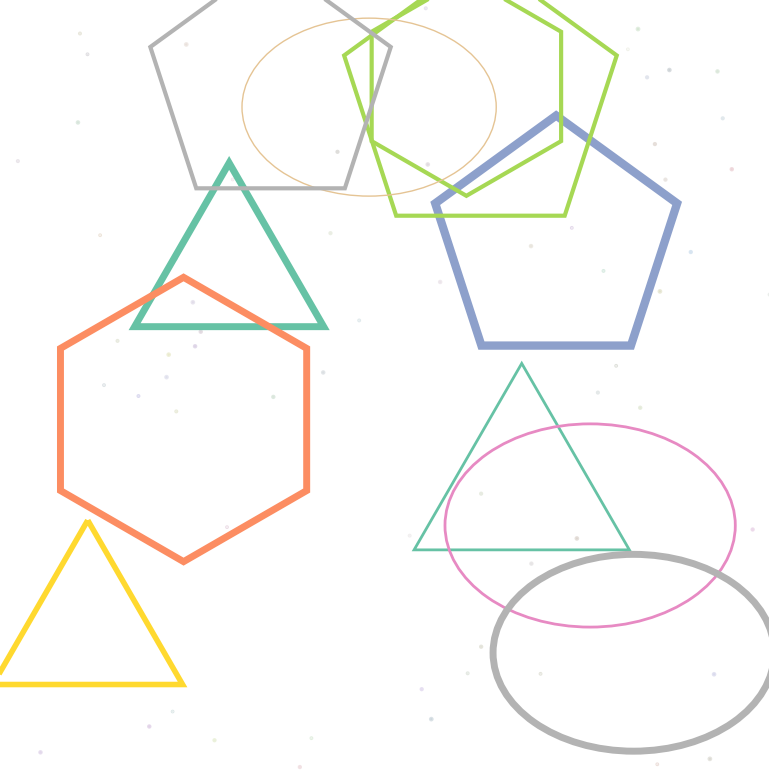[{"shape": "triangle", "thickness": 2.5, "radius": 0.71, "center": [0.298, 0.647]}, {"shape": "triangle", "thickness": 1, "radius": 0.81, "center": [0.678, 0.367]}, {"shape": "hexagon", "thickness": 2.5, "radius": 0.92, "center": [0.238, 0.455]}, {"shape": "pentagon", "thickness": 3, "radius": 0.83, "center": [0.722, 0.685]}, {"shape": "oval", "thickness": 1, "radius": 0.94, "center": [0.766, 0.318]}, {"shape": "pentagon", "thickness": 1.5, "radius": 0.93, "center": [0.624, 0.87]}, {"shape": "hexagon", "thickness": 1.5, "radius": 0.71, "center": [0.606, 0.888]}, {"shape": "triangle", "thickness": 2, "radius": 0.71, "center": [0.114, 0.182]}, {"shape": "oval", "thickness": 0.5, "radius": 0.83, "center": [0.479, 0.861]}, {"shape": "pentagon", "thickness": 1.5, "radius": 0.82, "center": [0.351, 0.888]}, {"shape": "oval", "thickness": 2.5, "radius": 0.91, "center": [0.823, 0.152]}]